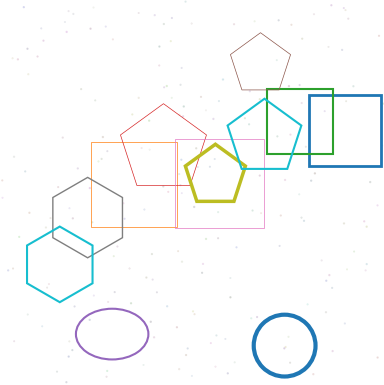[{"shape": "circle", "thickness": 3, "radius": 0.4, "center": [0.739, 0.102]}, {"shape": "square", "thickness": 2, "radius": 0.46, "center": [0.896, 0.662]}, {"shape": "square", "thickness": 0.5, "radius": 0.56, "center": [0.349, 0.521]}, {"shape": "square", "thickness": 1.5, "radius": 0.43, "center": [0.779, 0.684]}, {"shape": "pentagon", "thickness": 0.5, "radius": 0.59, "center": [0.425, 0.613]}, {"shape": "oval", "thickness": 1.5, "radius": 0.47, "center": [0.291, 0.132]}, {"shape": "pentagon", "thickness": 0.5, "radius": 0.41, "center": [0.677, 0.833]}, {"shape": "square", "thickness": 0.5, "radius": 0.58, "center": [0.571, 0.524]}, {"shape": "hexagon", "thickness": 1, "radius": 0.52, "center": [0.228, 0.435]}, {"shape": "pentagon", "thickness": 2.5, "radius": 0.41, "center": [0.559, 0.543]}, {"shape": "pentagon", "thickness": 1.5, "radius": 0.5, "center": [0.687, 0.643]}, {"shape": "hexagon", "thickness": 1.5, "radius": 0.49, "center": [0.155, 0.313]}]